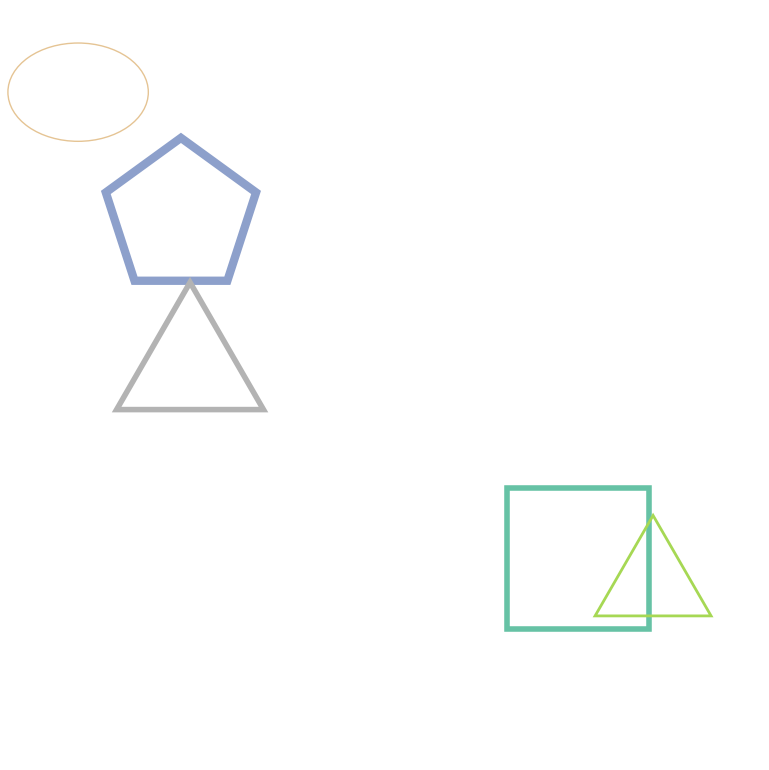[{"shape": "square", "thickness": 2, "radius": 0.46, "center": [0.751, 0.275]}, {"shape": "pentagon", "thickness": 3, "radius": 0.51, "center": [0.235, 0.718]}, {"shape": "triangle", "thickness": 1, "radius": 0.43, "center": [0.848, 0.244]}, {"shape": "oval", "thickness": 0.5, "radius": 0.46, "center": [0.101, 0.88]}, {"shape": "triangle", "thickness": 2, "radius": 0.55, "center": [0.247, 0.523]}]